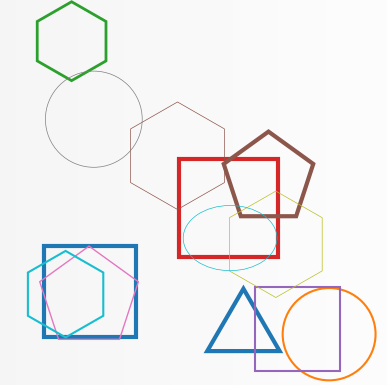[{"shape": "square", "thickness": 3, "radius": 0.59, "center": [0.231, 0.243]}, {"shape": "triangle", "thickness": 3, "radius": 0.54, "center": [0.628, 0.142]}, {"shape": "circle", "thickness": 1.5, "radius": 0.6, "center": [0.849, 0.132]}, {"shape": "hexagon", "thickness": 2, "radius": 0.51, "center": [0.185, 0.893]}, {"shape": "square", "thickness": 3, "radius": 0.64, "center": [0.589, 0.459]}, {"shape": "square", "thickness": 1.5, "radius": 0.55, "center": [0.767, 0.146]}, {"shape": "hexagon", "thickness": 0.5, "radius": 0.7, "center": [0.458, 0.595]}, {"shape": "pentagon", "thickness": 3, "radius": 0.61, "center": [0.693, 0.537]}, {"shape": "pentagon", "thickness": 1, "radius": 0.67, "center": [0.23, 0.227]}, {"shape": "circle", "thickness": 0.5, "radius": 0.62, "center": [0.242, 0.69]}, {"shape": "hexagon", "thickness": 0.5, "radius": 0.69, "center": [0.712, 0.365]}, {"shape": "oval", "thickness": 0.5, "radius": 0.6, "center": [0.594, 0.382]}, {"shape": "hexagon", "thickness": 1.5, "radius": 0.56, "center": [0.169, 0.236]}]